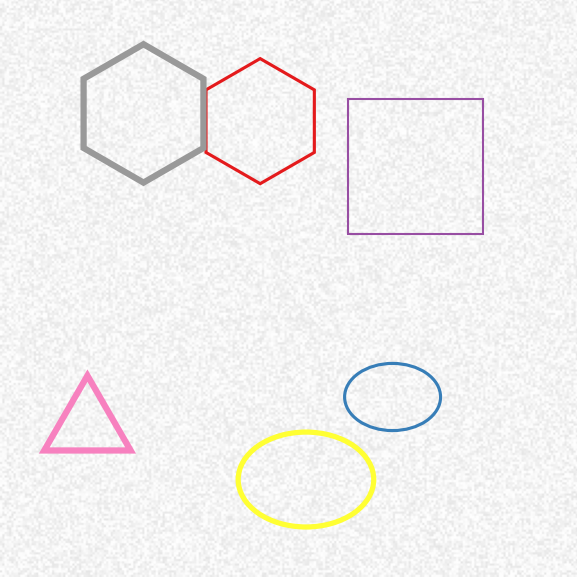[{"shape": "hexagon", "thickness": 1.5, "radius": 0.54, "center": [0.451, 0.789]}, {"shape": "oval", "thickness": 1.5, "radius": 0.42, "center": [0.68, 0.312]}, {"shape": "square", "thickness": 1, "radius": 0.58, "center": [0.719, 0.711]}, {"shape": "oval", "thickness": 2.5, "radius": 0.59, "center": [0.53, 0.169]}, {"shape": "triangle", "thickness": 3, "radius": 0.43, "center": [0.151, 0.262]}, {"shape": "hexagon", "thickness": 3, "radius": 0.6, "center": [0.249, 0.803]}]